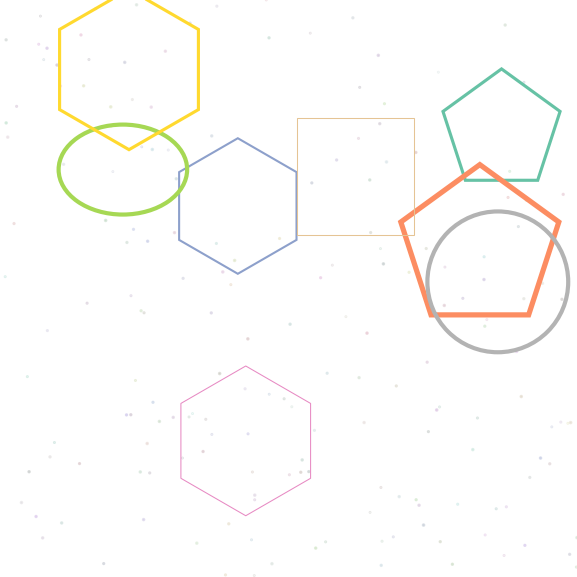[{"shape": "pentagon", "thickness": 1.5, "radius": 0.53, "center": [0.868, 0.773]}, {"shape": "pentagon", "thickness": 2.5, "radius": 0.72, "center": [0.831, 0.57]}, {"shape": "hexagon", "thickness": 1, "radius": 0.59, "center": [0.412, 0.642]}, {"shape": "hexagon", "thickness": 0.5, "radius": 0.65, "center": [0.426, 0.236]}, {"shape": "oval", "thickness": 2, "radius": 0.56, "center": [0.213, 0.706]}, {"shape": "hexagon", "thickness": 1.5, "radius": 0.69, "center": [0.223, 0.879]}, {"shape": "square", "thickness": 0.5, "radius": 0.51, "center": [0.615, 0.694]}, {"shape": "circle", "thickness": 2, "radius": 0.61, "center": [0.862, 0.511]}]